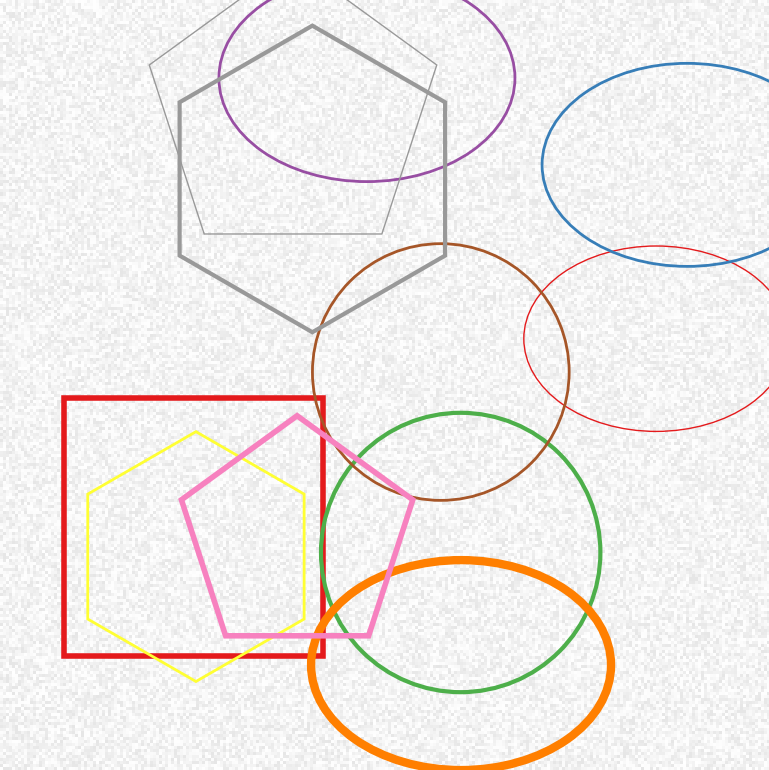[{"shape": "square", "thickness": 2, "radius": 0.84, "center": [0.251, 0.316]}, {"shape": "oval", "thickness": 0.5, "radius": 0.86, "center": [0.852, 0.56]}, {"shape": "oval", "thickness": 1, "radius": 0.94, "center": [0.892, 0.786]}, {"shape": "circle", "thickness": 1.5, "radius": 0.91, "center": [0.598, 0.282]}, {"shape": "oval", "thickness": 1, "radius": 0.96, "center": [0.477, 0.899]}, {"shape": "oval", "thickness": 3, "radius": 0.97, "center": [0.599, 0.136]}, {"shape": "hexagon", "thickness": 1, "radius": 0.81, "center": [0.254, 0.277]}, {"shape": "circle", "thickness": 1, "radius": 0.83, "center": [0.572, 0.517]}, {"shape": "pentagon", "thickness": 2, "radius": 0.79, "center": [0.386, 0.302]}, {"shape": "pentagon", "thickness": 0.5, "radius": 0.98, "center": [0.381, 0.855]}, {"shape": "hexagon", "thickness": 1.5, "radius": 1.0, "center": [0.406, 0.768]}]